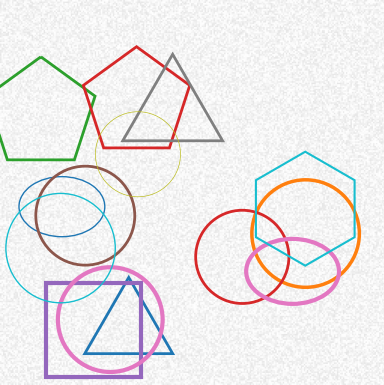[{"shape": "oval", "thickness": 1, "radius": 0.56, "center": [0.161, 0.463]}, {"shape": "triangle", "thickness": 2, "radius": 0.66, "center": [0.334, 0.147]}, {"shape": "circle", "thickness": 2.5, "radius": 0.7, "center": [0.794, 0.393]}, {"shape": "pentagon", "thickness": 2, "radius": 0.74, "center": [0.106, 0.705]}, {"shape": "pentagon", "thickness": 2, "radius": 0.73, "center": [0.355, 0.733]}, {"shape": "circle", "thickness": 2, "radius": 0.61, "center": [0.629, 0.333]}, {"shape": "square", "thickness": 3, "radius": 0.61, "center": [0.242, 0.143]}, {"shape": "circle", "thickness": 2, "radius": 0.64, "center": [0.222, 0.44]}, {"shape": "oval", "thickness": 3, "radius": 0.6, "center": [0.76, 0.295]}, {"shape": "circle", "thickness": 3, "radius": 0.68, "center": [0.286, 0.17]}, {"shape": "triangle", "thickness": 2, "radius": 0.75, "center": [0.449, 0.709]}, {"shape": "circle", "thickness": 0.5, "radius": 0.55, "center": [0.358, 0.599]}, {"shape": "circle", "thickness": 1, "radius": 0.71, "center": [0.157, 0.356]}, {"shape": "hexagon", "thickness": 1.5, "radius": 0.74, "center": [0.793, 0.458]}]